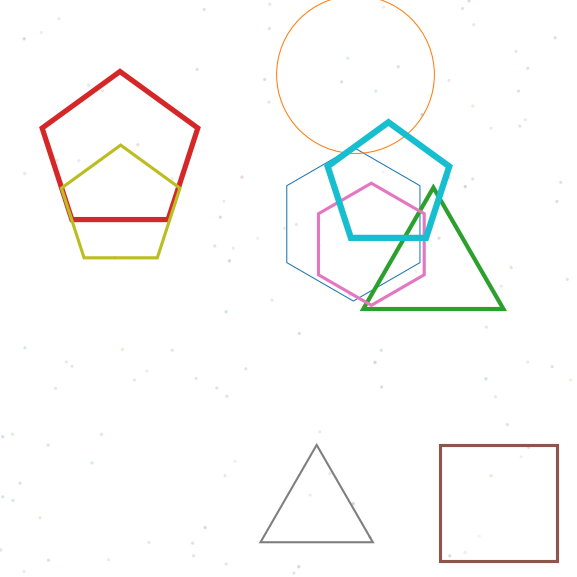[{"shape": "hexagon", "thickness": 0.5, "radius": 0.67, "center": [0.612, 0.611]}, {"shape": "circle", "thickness": 0.5, "radius": 0.68, "center": [0.616, 0.87]}, {"shape": "triangle", "thickness": 2, "radius": 0.7, "center": [0.75, 0.534]}, {"shape": "pentagon", "thickness": 2.5, "radius": 0.71, "center": [0.208, 0.734]}, {"shape": "square", "thickness": 1.5, "radius": 0.51, "center": [0.864, 0.128]}, {"shape": "hexagon", "thickness": 1.5, "radius": 0.53, "center": [0.643, 0.576]}, {"shape": "triangle", "thickness": 1, "radius": 0.56, "center": [0.548, 0.116]}, {"shape": "pentagon", "thickness": 1.5, "radius": 0.54, "center": [0.209, 0.64]}, {"shape": "pentagon", "thickness": 3, "radius": 0.55, "center": [0.673, 0.677]}]